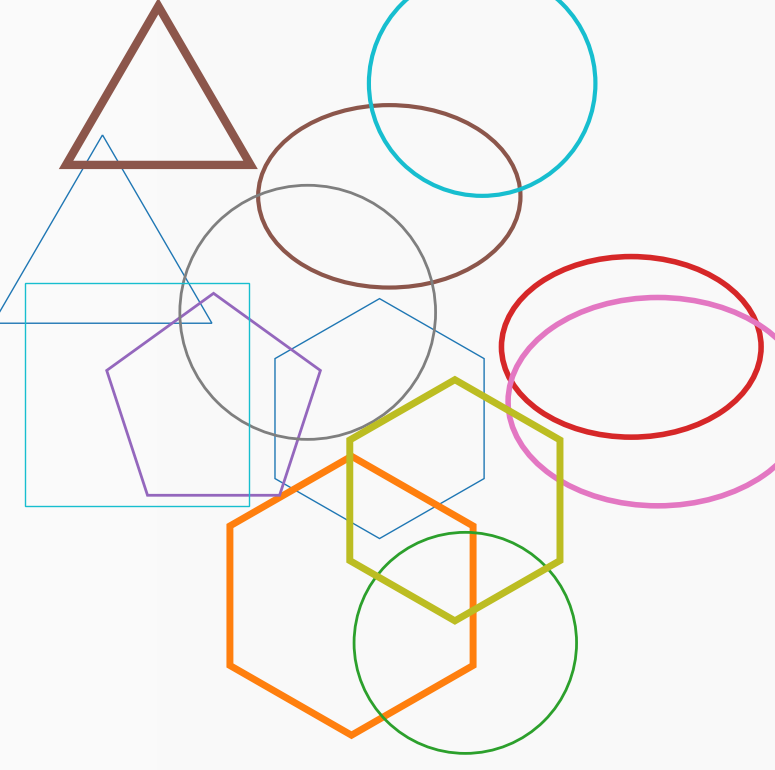[{"shape": "triangle", "thickness": 0.5, "radius": 0.82, "center": [0.132, 0.662]}, {"shape": "hexagon", "thickness": 0.5, "radius": 0.78, "center": [0.49, 0.456]}, {"shape": "hexagon", "thickness": 2.5, "radius": 0.91, "center": [0.454, 0.226]}, {"shape": "circle", "thickness": 1, "radius": 0.72, "center": [0.6, 0.165]}, {"shape": "oval", "thickness": 2, "radius": 0.84, "center": [0.815, 0.55]}, {"shape": "pentagon", "thickness": 1, "radius": 0.72, "center": [0.276, 0.474]}, {"shape": "oval", "thickness": 1.5, "radius": 0.85, "center": [0.502, 0.745]}, {"shape": "triangle", "thickness": 3, "radius": 0.69, "center": [0.204, 0.855]}, {"shape": "oval", "thickness": 2, "radius": 0.97, "center": [0.849, 0.478]}, {"shape": "circle", "thickness": 1, "radius": 0.82, "center": [0.397, 0.594]}, {"shape": "hexagon", "thickness": 2.5, "radius": 0.78, "center": [0.587, 0.35]}, {"shape": "circle", "thickness": 1.5, "radius": 0.73, "center": [0.622, 0.892]}, {"shape": "square", "thickness": 0.5, "radius": 0.72, "center": [0.176, 0.488]}]